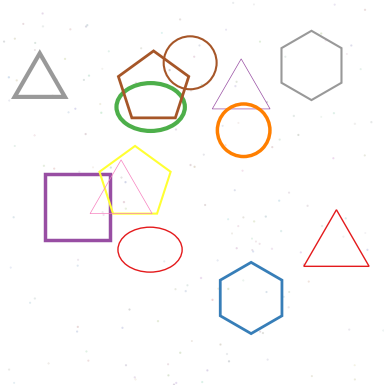[{"shape": "triangle", "thickness": 1, "radius": 0.49, "center": [0.874, 0.357]}, {"shape": "oval", "thickness": 1, "radius": 0.42, "center": [0.39, 0.352]}, {"shape": "hexagon", "thickness": 2, "radius": 0.46, "center": [0.652, 0.226]}, {"shape": "oval", "thickness": 3, "radius": 0.44, "center": [0.391, 0.722]}, {"shape": "square", "thickness": 2.5, "radius": 0.43, "center": [0.201, 0.462]}, {"shape": "triangle", "thickness": 0.5, "radius": 0.43, "center": [0.626, 0.76]}, {"shape": "circle", "thickness": 2.5, "radius": 0.34, "center": [0.633, 0.662]}, {"shape": "pentagon", "thickness": 1.5, "radius": 0.49, "center": [0.351, 0.524]}, {"shape": "circle", "thickness": 1.5, "radius": 0.34, "center": [0.494, 0.837]}, {"shape": "pentagon", "thickness": 2, "radius": 0.48, "center": [0.399, 0.772]}, {"shape": "triangle", "thickness": 0.5, "radius": 0.47, "center": [0.315, 0.492]}, {"shape": "triangle", "thickness": 3, "radius": 0.38, "center": [0.103, 0.786]}, {"shape": "hexagon", "thickness": 1.5, "radius": 0.45, "center": [0.809, 0.83]}]